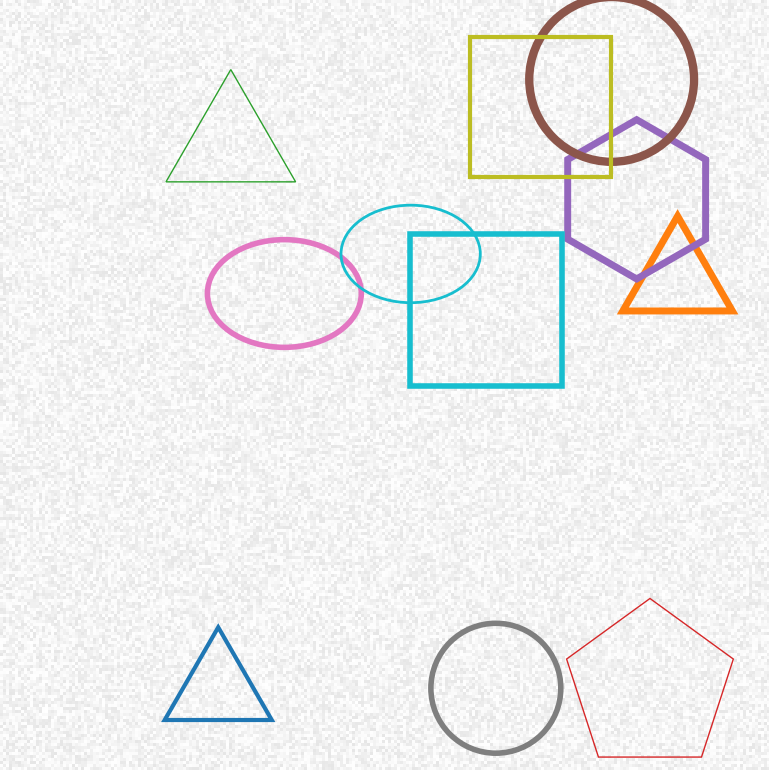[{"shape": "triangle", "thickness": 1.5, "radius": 0.4, "center": [0.283, 0.105]}, {"shape": "triangle", "thickness": 2.5, "radius": 0.41, "center": [0.88, 0.637]}, {"shape": "triangle", "thickness": 0.5, "radius": 0.49, "center": [0.3, 0.812]}, {"shape": "pentagon", "thickness": 0.5, "radius": 0.57, "center": [0.844, 0.109]}, {"shape": "hexagon", "thickness": 2.5, "radius": 0.52, "center": [0.827, 0.741]}, {"shape": "circle", "thickness": 3, "radius": 0.54, "center": [0.794, 0.897]}, {"shape": "oval", "thickness": 2, "radius": 0.5, "center": [0.369, 0.619]}, {"shape": "circle", "thickness": 2, "radius": 0.42, "center": [0.644, 0.106]}, {"shape": "square", "thickness": 1.5, "radius": 0.46, "center": [0.702, 0.861]}, {"shape": "oval", "thickness": 1, "radius": 0.45, "center": [0.533, 0.67]}, {"shape": "square", "thickness": 2, "radius": 0.49, "center": [0.631, 0.597]}]